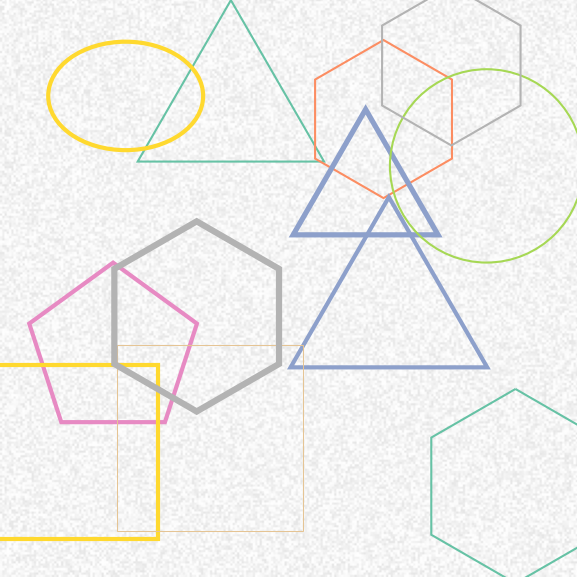[{"shape": "triangle", "thickness": 1, "radius": 0.93, "center": [0.4, 0.813]}, {"shape": "hexagon", "thickness": 1, "radius": 0.84, "center": [0.893, 0.157]}, {"shape": "hexagon", "thickness": 1, "radius": 0.68, "center": [0.664, 0.793]}, {"shape": "triangle", "thickness": 2, "radius": 0.98, "center": [0.673, 0.461]}, {"shape": "triangle", "thickness": 2.5, "radius": 0.72, "center": [0.633, 0.665]}, {"shape": "pentagon", "thickness": 2, "radius": 0.76, "center": [0.196, 0.392]}, {"shape": "circle", "thickness": 1, "radius": 0.84, "center": [0.843, 0.712]}, {"shape": "oval", "thickness": 2, "radius": 0.67, "center": [0.218, 0.833]}, {"shape": "square", "thickness": 2, "radius": 0.75, "center": [0.123, 0.217]}, {"shape": "square", "thickness": 0.5, "radius": 0.81, "center": [0.363, 0.241]}, {"shape": "hexagon", "thickness": 3, "radius": 0.82, "center": [0.341, 0.451]}, {"shape": "hexagon", "thickness": 1, "radius": 0.69, "center": [0.782, 0.886]}]